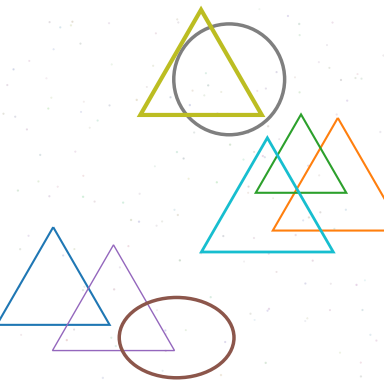[{"shape": "triangle", "thickness": 1.5, "radius": 0.85, "center": [0.138, 0.241]}, {"shape": "triangle", "thickness": 1.5, "radius": 0.98, "center": [0.877, 0.499]}, {"shape": "triangle", "thickness": 1.5, "radius": 0.68, "center": [0.782, 0.567]}, {"shape": "triangle", "thickness": 1, "radius": 0.92, "center": [0.295, 0.181]}, {"shape": "oval", "thickness": 2.5, "radius": 0.75, "center": [0.459, 0.123]}, {"shape": "circle", "thickness": 2.5, "radius": 0.72, "center": [0.595, 0.794]}, {"shape": "triangle", "thickness": 3, "radius": 0.91, "center": [0.522, 0.792]}, {"shape": "triangle", "thickness": 2, "radius": 0.99, "center": [0.694, 0.444]}]